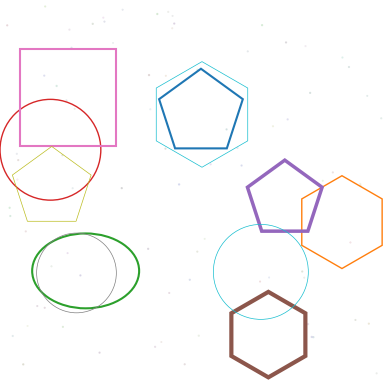[{"shape": "pentagon", "thickness": 1.5, "radius": 0.57, "center": [0.522, 0.707]}, {"shape": "hexagon", "thickness": 1, "radius": 0.6, "center": [0.888, 0.423]}, {"shape": "oval", "thickness": 1.5, "radius": 0.69, "center": [0.222, 0.296]}, {"shape": "circle", "thickness": 1, "radius": 0.65, "center": [0.131, 0.611]}, {"shape": "pentagon", "thickness": 2.5, "radius": 0.51, "center": [0.74, 0.482]}, {"shape": "hexagon", "thickness": 3, "radius": 0.55, "center": [0.697, 0.131]}, {"shape": "square", "thickness": 1.5, "radius": 0.63, "center": [0.176, 0.747]}, {"shape": "circle", "thickness": 0.5, "radius": 0.52, "center": [0.199, 0.291]}, {"shape": "pentagon", "thickness": 0.5, "radius": 0.54, "center": [0.134, 0.512]}, {"shape": "hexagon", "thickness": 0.5, "radius": 0.69, "center": [0.525, 0.703]}, {"shape": "circle", "thickness": 0.5, "radius": 0.62, "center": [0.678, 0.294]}]